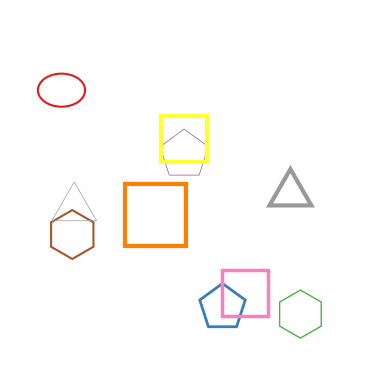[{"shape": "oval", "thickness": 1.5, "radius": 0.31, "center": [0.16, 0.766]}, {"shape": "pentagon", "thickness": 2, "radius": 0.31, "center": [0.578, 0.202]}, {"shape": "hexagon", "thickness": 1, "radius": 0.31, "center": [0.78, 0.184]}, {"shape": "pentagon", "thickness": 0.5, "radius": 0.33, "center": [0.478, 0.599]}, {"shape": "square", "thickness": 3, "radius": 0.4, "center": [0.404, 0.442]}, {"shape": "square", "thickness": 3, "radius": 0.3, "center": [0.478, 0.639]}, {"shape": "hexagon", "thickness": 1.5, "radius": 0.32, "center": [0.188, 0.391]}, {"shape": "square", "thickness": 2.5, "radius": 0.3, "center": [0.636, 0.238]}, {"shape": "triangle", "thickness": 3, "radius": 0.31, "center": [0.754, 0.498]}, {"shape": "triangle", "thickness": 0.5, "radius": 0.34, "center": [0.193, 0.46]}]